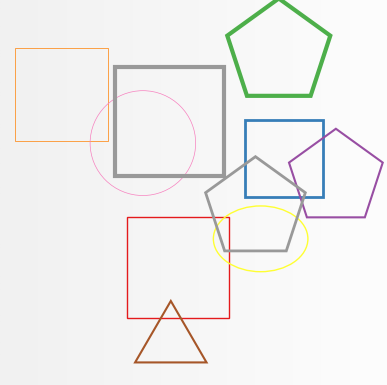[{"shape": "square", "thickness": 1, "radius": 0.66, "center": [0.459, 0.305]}, {"shape": "square", "thickness": 2, "radius": 0.5, "center": [0.733, 0.588]}, {"shape": "pentagon", "thickness": 3, "radius": 0.7, "center": [0.719, 0.864]}, {"shape": "pentagon", "thickness": 1.5, "radius": 0.64, "center": [0.867, 0.538]}, {"shape": "square", "thickness": 0.5, "radius": 0.6, "center": [0.159, 0.755]}, {"shape": "oval", "thickness": 1, "radius": 0.61, "center": [0.673, 0.38]}, {"shape": "triangle", "thickness": 1.5, "radius": 0.53, "center": [0.441, 0.112]}, {"shape": "circle", "thickness": 0.5, "radius": 0.68, "center": [0.369, 0.628]}, {"shape": "pentagon", "thickness": 2, "radius": 0.68, "center": [0.659, 0.458]}, {"shape": "square", "thickness": 3, "radius": 0.71, "center": [0.438, 0.684]}]